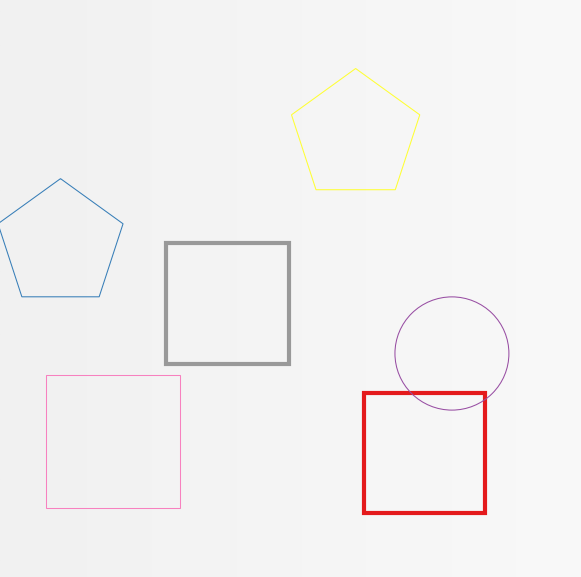[{"shape": "square", "thickness": 2, "radius": 0.52, "center": [0.73, 0.214]}, {"shape": "pentagon", "thickness": 0.5, "radius": 0.57, "center": [0.104, 0.577]}, {"shape": "circle", "thickness": 0.5, "radius": 0.49, "center": [0.778, 0.387]}, {"shape": "pentagon", "thickness": 0.5, "radius": 0.58, "center": [0.612, 0.764]}, {"shape": "square", "thickness": 0.5, "radius": 0.57, "center": [0.194, 0.235]}, {"shape": "square", "thickness": 2, "radius": 0.53, "center": [0.391, 0.474]}]